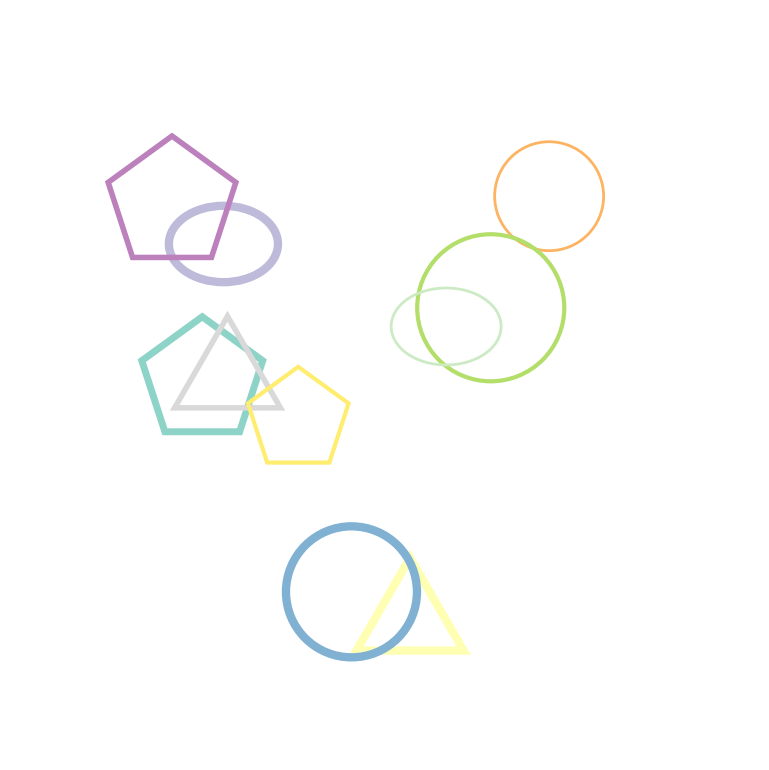[{"shape": "pentagon", "thickness": 2.5, "radius": 0.41, "center": [0.263, 0.506]}, {"shape": "triangle", "thickness": 3, "radius": 0.4, "center": [0.533, 0.195]}, {"shape": "oval", "thickness": 3, "radius": 0.35, "center": [0.29, 0.683]}, {"shape": "circle", "thickness": 3, "radius": 0.43, "center": [0.456, 0.231]}, {"shape": "circle", "thickness": 1, "radius": 0.35, "center": [0.713, 0.745]}, {"shape": "circle", "thickness": 1.5, "radius": 0.48, "center": [0.637, 0.6]}, {"shape": "triangle", "thickness": 2, "radius": 0.4, "center": [0.295, 0.51]}, {"shape": "pentagon", "thickness": 2, "radius": 0.44, "center": [0.223, 0.736]}, {"shape": "oval", "thickness": 1, "radius": 0.36, "center": [0.579, 0.576]}, {"shape": "pentagon", "thickness": 1.5, "radius": 0.34, "center": [0.387, 0.455]}]